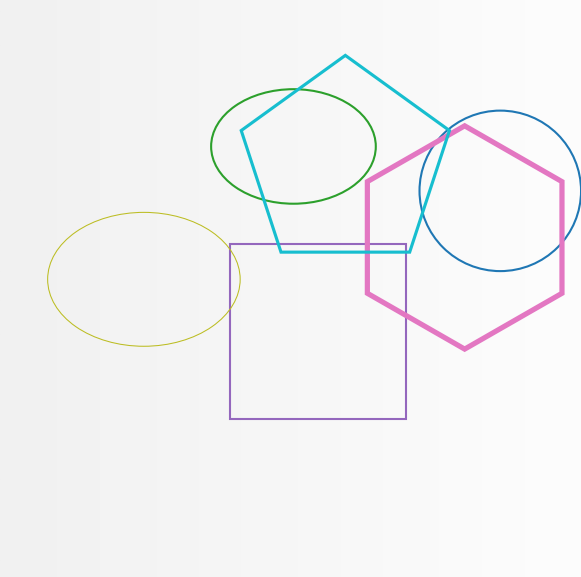[{"shape": "circle", "thickness": 1, "radius": 0.69, "center": [0.861, 0.669]}, {"shape": "oval", "thickness": 1, "radius": 0.71, "center": [0.505, 0.746]}, {"shape": "square", "thickness": 1, "radius": 0.76, "center": [0.547, 0.425]}, {"shape": "hexagon", "thickness": 2.5, "radius": 0.97, "center": [0.799, 0.588]}, {"shape": "oval", "thickness": 0.5, "radius": 0.83, "center": [0.248, 0.515]}, {"shape": "pentagon", "thickness": 1.5, "radius": 0.94, "center": [0.594, 0.715]}]